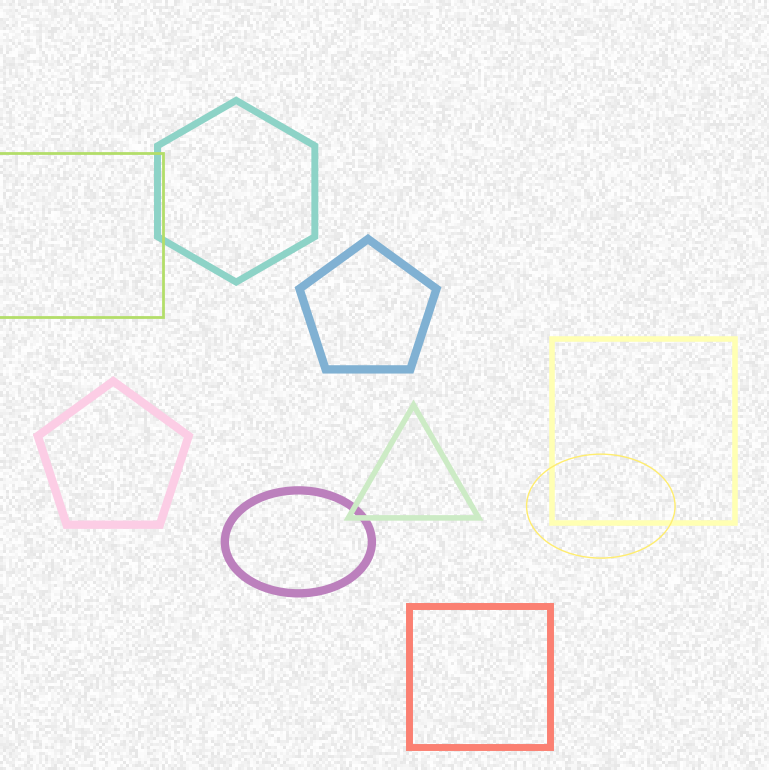[{"shape": "hexagon", "thickness": 2.5, "radius": 0.59, "center": [0.307, 0.752]}, {"shape": "square", "thickness": 2, "radius": 0.6, "center": [0.836, 0.441]}, {"shape": "square", "thickness": 2.5, "radius": 0.46, "center": [0.623, 0.121]}, {"shape": "pentagon", "thickness": 3, "radius": 0.47, "center": [0.478, 0.596]}, {"shape": "square", "thickness": 1, "radius": 0.53, "center": [0.105, 0.695]}, {"shape": "pentagon", "thickness": 3, "radius": 0.52, "center": [0.147, 0.402]}, {"shape": "oval", "thickness": 3, "radius": 0.48, "center": [0.387, 0.296]}, {"shape": "triangle", "thickness": 2, "radius": 0.49, "center": [0.537, 0.376]}, {"shape": "oval", "thickness": 0.5, "radius": 0.48, "center": [0.78, 0.343]}]